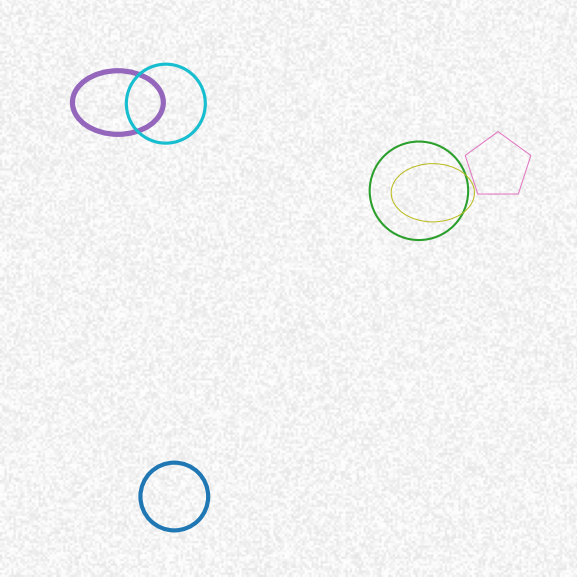[{"shape": "circle", "thickness": 2, "radius": 0.29, "center": [0.302, 0.139]}, {"shape": "circle", "thickness": 1, "radius": 0.43, "center": [0.725, 0.669]}, {"shape": "oval", "thickness": 2.5, "radius": 0.39, "center": [0.204, 0.822]}, {"shape": "pentagon", "thickness": 0.5, "radius": 0.3, "center": [0.862, 0.711]}, {"shape": "oval", "thickness": 0.5, "radius": 0.36, "center": [0.749, 0.665]}, {"shape": "circle", "thickness": 1.5, "radius": 0.34, "center": [0.287, 0.82]}]